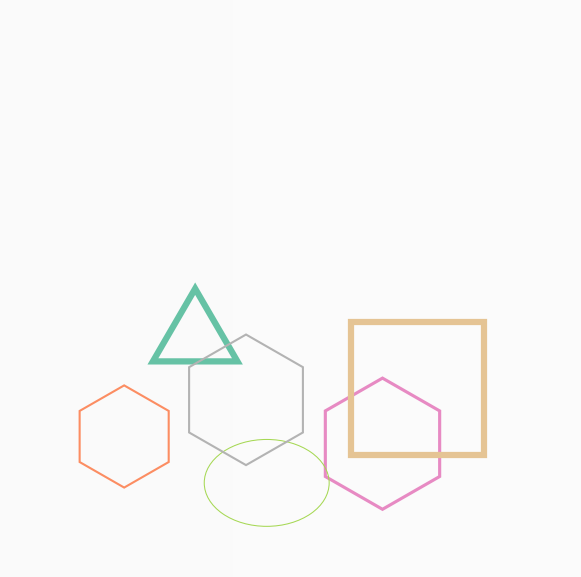[{"shape": "triangle", "thickness": 3, "radius": 0.42, "center": [0.336, 0.415]}, {"shape": "hexagon", "thickness": 1, "radius": 0.44, "center": [0.214, 0.243]}, {"shape": "hexagon", "thickness": 1.5, "radius": 0.57, "center": [0.658, 0.231]}, {"shape": "oval", "thickness": 0.5, "radius": 0.54, "center": [0.459, 0.163]}, {"shape": "square", "thickness": 3, "radius": 0.57, "center": [0.718, 0.326]}, {"shape": "hexagon", "thickness": 1, "radius": 0.57, "center": [0.423, 0.307]}]